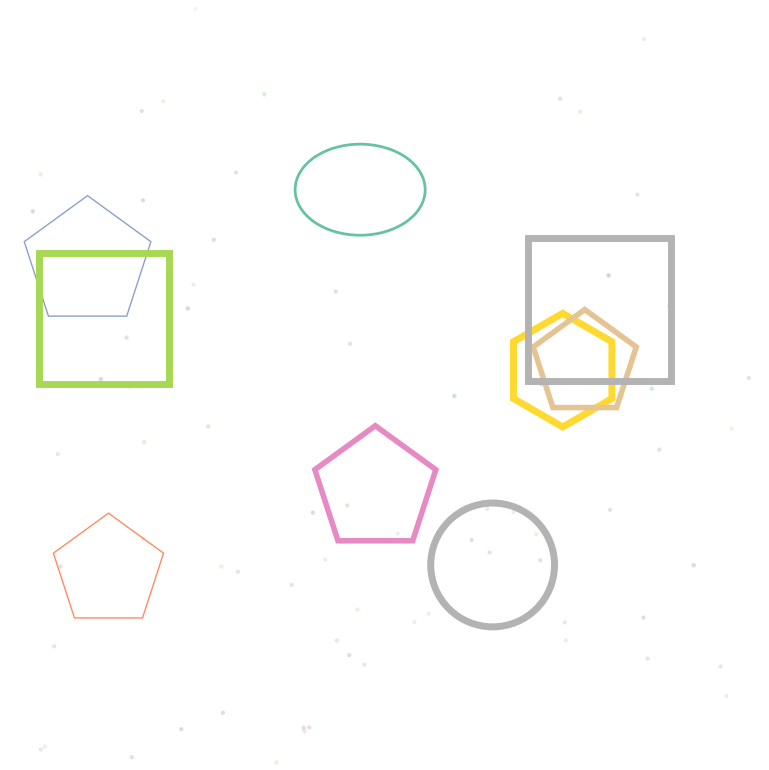[{"shape": "oval", "thickness": 1, "radius": 0.42, "center": [0.468, 0.754]}, {"shape": "pentagon", "thickness": 0.5, "radius": 0.38, "center": [0.141, 0.258]}, {"shape": "pentagon", "thickness": 0.5, "radius": 0.43, "center": [0.114, 0.659]}, {"shape": "pentagon", "thickness": 2, "radius": 0.41, "center": [0.487, 0.365]}, {"shape": "square", "thickness": 2.5, "radius": 0.42, "center": [0.135, 0.587]}, {"shape": "hexagon", "thickness": 2.5, "radius": 0.37, "center": [0.731, 0.519]}, {"shape": "pentagon", "thickness": 2, "radius": 0.35, "center": [0.759, 0.528]}, {"shape": "circle", "thickness": 2.5, "radius": 0.4, "center": [0.64, 0.266]}, {"shape": "square", "thickness": 2.5, "radius": 0.46, "center": [0.779, 0.598]}]